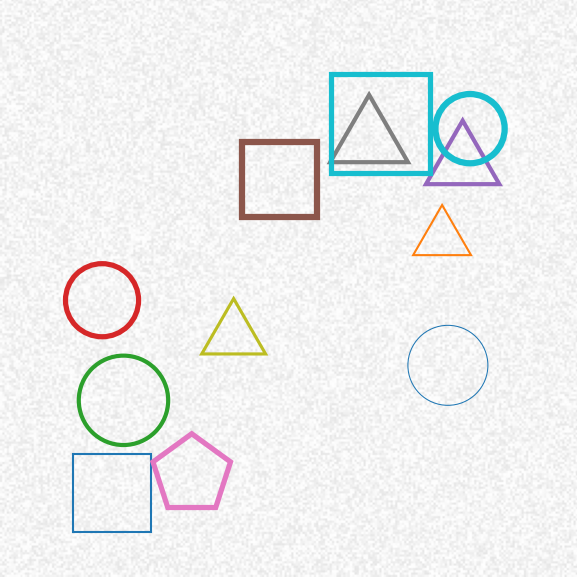[{"shape": "circle", "thickness": 0.5, "radius": 0.35, "center": [0.776, 0.367]}, {"shape": "square", "thickness": 1, "radius": 0.34, "center": [0.194, 0.145]}, {"shape": "triangle", "thickness": 1, "radius": 0.29, "center": [0.766, 0.586]}, {"shape": "circle", "thickness": 2, "radius": 0.39, "center": [0.214, 0.306]}, {"shape": "circle", "thickness": 2.5, "radius": 0.32, "center": [0.177, 0.479]}, {"shape": "triangle", "thickness": 2, "radius": 0.37, "center": [0.801, 0.717]}, {"shape": "square", "thickness": 3, "radius": 0.32, "center": [0.483, 0.689]}, {"shape": "pentagon", "thickness": 2.5, "radius": 0.35, "center": [0.332, 0.177]}, {"shape": "triangle", "thickness": 2, "radius": 0.39, "center": [0.639, 0.757]}, {"shape": "triangle", "thickness": 1.5, "radius": 0.32, "center": [0.405, 0.418]}, {"shape": "circle", "thickness": 3, "radius": 0.3, "center": [0.814, 0.776]}, {"shape": "square", "thickness": 2.5, "radius": 0.43, "center": [0.659, 0.785]}]